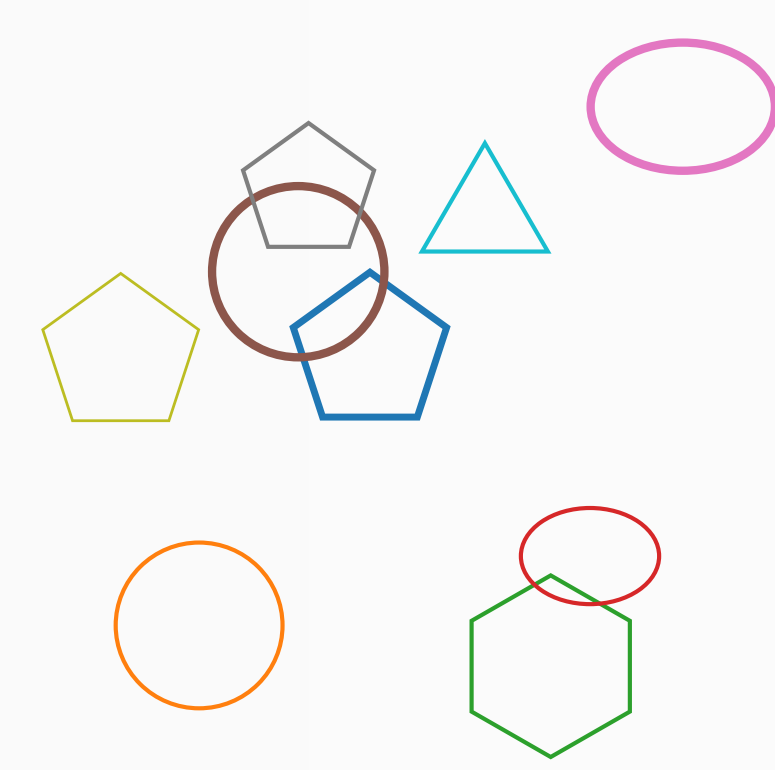[{"shape": "pentagon", "thickness": 2.5, "radius": 0.52, "center": [0.477, 0.542]}, {"shape": "circle", "thickness": 1.5, "radius": 0.54, "center": [0.257, 0.188]}, {"shape": "hexagon", "thickness": 1.5, "radius": 0.59, "center": [0.711, 0.135]}, {"shape": "oval", "thickness": 1.5, "radius": 0.45, "center": [0.761, 0.278]}, {"shape": "circle", "thickness": 3, "radius": 0.56, "center": [0.385, 0.647]}, {"shape": "oval", "thickness": 3, "radius": 0.59, "center": [0.881, 0.861]}, {"shape": "pentagon", "thickness": 1.5, "radius": 0.44, "center": [0.398, 0.751]}, {"shape": "pentagon", "thickness": 1, "radius": 0.53, "center": [0.156, 0.539]}, {"shape": "triangle", "thickness": 1.5, "radius": 0.47, "center": [0.626, 0.72]}]